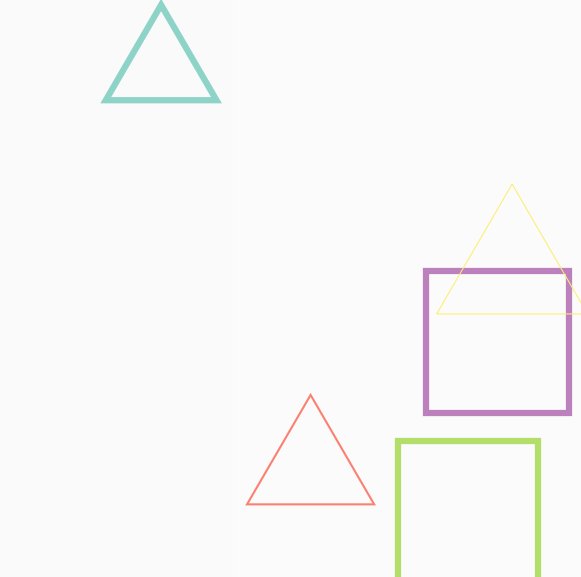[{"shape": "triangle", "thickness": 3, "radius": 0.55, "center": [0.277, 0.881]}, {"shape": "triangle", "thickness": 1, "radius": 0.63, "center": [0.534, 0.189]}, {"shape": "square", "thickness": 3, "radius": 0.6, "center": [0.805, 0.115]}, {"shape": "square", "thickness": 3, "radius": 0.61, "center": [0.856, 0.407]}, {"shape": "triangle", "thickness": 0.5, "radius": 0.75, "center": [0.881, 0.53]}]